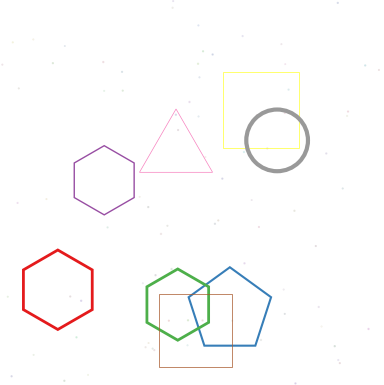[{"shape": "hexagon", "thickness": 2, "radius": 0.52, "center": [0.15, 0.247]}, {"shape": "pentagon", "thickness": 1.5, "radius": 0.56, "center": [0.597, 0.193]}, {"shape": "hexagon", "thickness": 2, "radius": 0.46, "center": [0.462, 0.209]}, {"shape": "hexagon", "thickness": 1, "radius": 0.45, "center": [0.271, 0.532]}, {"shape": "square", "thickness": 0.5, "radius": 0.49, "center": [0.679, 0.715]}, {"shape": "square", "thickness": 0.5, "radius": 0.47, "center": [0.508, 0.141]}, {"shape": "triangle", "thickness": 0.5, "radius": 0.55, "center": [0.457, 0.607]}, {"shape": "circle", "thickness": 3, "radius": 0.4, "center": [0.72, 0.635]}]